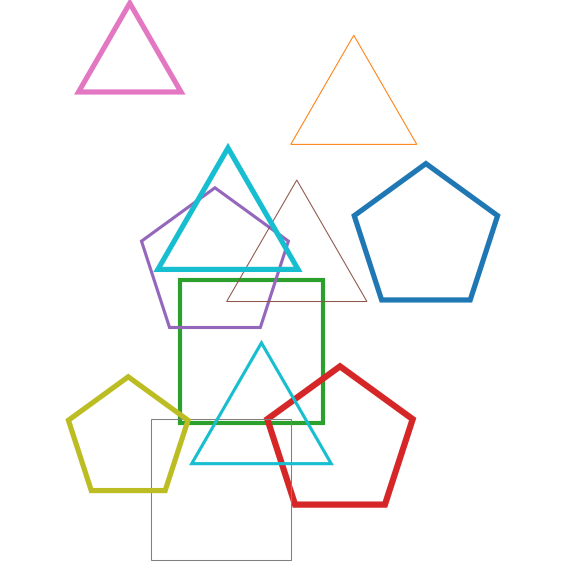[{"shape": "pentagon", "thickness": 2.5, "radius": 0.65, "center": [0.738, 0.585]}, {"shape": "triangle", "thickness": 0.5, "radius": 0.63, "center": [0.613, 0.812]}, {"shape": "square", "thickness": 2, "radius": 0.62, "center": [0.436, 0.391]}, {"shape": "pentagon", "thickness": 3, "radius": 0.66, "center": [0.589, 0.232]}, {"shape": "pentagon", "thickness": 1.5, "radius": 0.67, "center": [0.372, 0.54]}, {"shape": "triangle", "thickness": 0.5, "radius": 0.7, "center": [0.514, 0.547]}, {"shape": "triangle", "thickness": 2.5, "radius": 0.51, "center": [0.225, 0.891]}, {"shape": "square", "thickness": 0.5, "radius": 0.61, "center": [0.383, 0.151]}, {"shape": "pentagon", "thickness": 2.5, "radius": 0.54, "center": [0.222, 0.238]}, {"shape": "triangle", "thickness": 1.5, "radius": 0.7, "center": [0.453, 0.266]}, {"shape": "triangle", "thickness": 2.5, "radius": 0.7, "center": [0.395, 0.603]}]